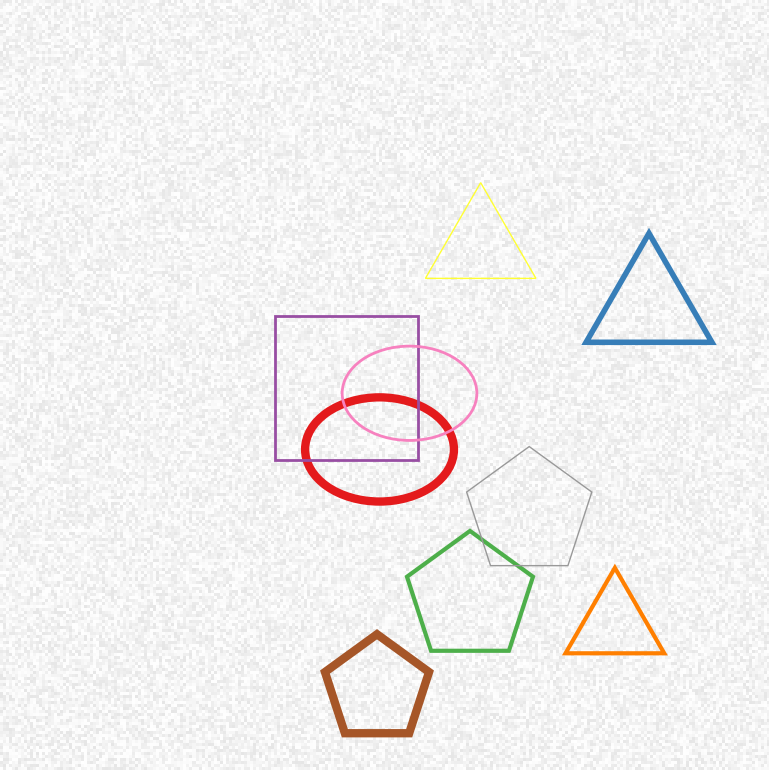[{"shape": "oval", "thickness": 3, "radius": 0.48, "center": [0.493, 0.416]}, {"shape": "triangle", "thickness": 2, "radius": 0.47, "center": [0.843, 0.603]}, {"shape": "pentagon", "thickness": 1.5, "radius": 0.43, "center": [0.61, 0.224]}, {"shape": "square", "thickness": 1, "radius": 0.46, "center": [0.45, 0.496]}, {"shape": "triangle", "thickness": 1.5, "radius": 0.37, "center": [0.799, 0.189]}, {"shape": "triangle", "thickness": 0.5, "radius": 0.41, "center": [0.624, 0.68]}, {"shape": "pentagon", "thickness": 3, "radius": 0.36, "center": [0.49, 0.105]}, {"shape": "oval", "thickness": 1, "radius": 0.44, "center": [0.532, 0.489]}, {"shape": "pentagon", "thickness": 0.5, "radius": 0.43, "center": [0.687, 0.335]}]